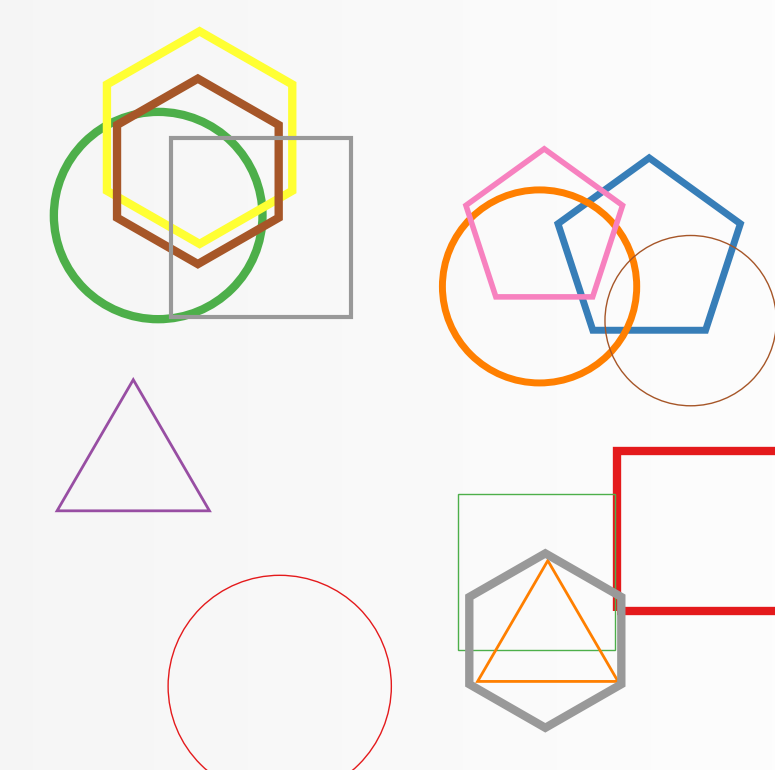[{"shape": "circle", "thickness": 0.5, "radius": 0.72, "center": [0.361, 0.109]}, {"shape": "square", "thickness": 3, "radius": 0.52, "center": [0.9, 0.311]}, {"shape": "pentagon", "thickness": 2.5, "radius": 0.62, "center": [0.838, 0.671]}, {"shape": "square", "thickness": 0.5, "radius": 0.51, "center": [0.692, 0.257]}, {"shape": "circle", "thickness": 3, "radius": 0.67, "center": [0.204, 0.72]}, {"shape": "triangle", "thickness": 1, "radius": 0.57, "center": [0.172, 0.393]}, {"shape": "circle", "thickness": 2.5, "radius": 0.63, "center": [0.696, 0.628]}, {"shape": "triangle", "thickness": 1, "radius": 0.52, "center": [0.707, 0.167]}, {"shape": "hexagon", "thickness": 3, "radius": 0.69, "center": [0.258, 0.821]}, {"shape": "circle", "thickness": 0.5, "radius": 0.55, "center": [0.891, 0.584]}, {"shape": "hexagon", "thickness": 3, "radius": 0.6, "center": [0.255, 0.777]}, {"shape": "pentagon", "thickness": 2, "radius": 0.53, "center": [0.702, 0.7]}, {"shape": "square", "thickness": 1.5, "radius": 0.58, "center": [0.337, 0.705]}, {"shape": "hexagon", "thickness": 3, "radius": 0.57, "center": [0.704, 0.168]}]